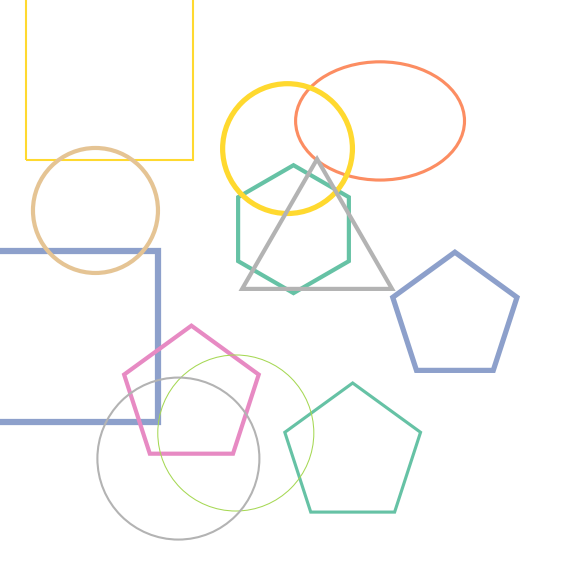[{"shape": "hexagon", "thickness": 2, "radius": 0.55, "center": [0.508, 0.602]}, {"shape": "pentagon", "thickness": 1.5, "radius": 0.62, "center": [0.611, 0.212]}, {"shape": "oval", "thickness": 1.5, "radius": 0.73, "center": [0.658, 0.79]}, {"shape": "square", "thickness": 3, "radius": 0.74, "center": [0.126, 0.416]}, {"shape": "pentagon", "thickness": 2.5, "radius": 0.57, "center": [0.788, 0.449]}, {"shape": "pentagon", "thickness": 2, "radius": 0.61, "center": [0.331, 0.313]}, {"shape": "circle", "thickness": 0.5, "radius": 0.68, "center": [0.408, 0.249]}, {"shape": "square", "thickness": 1, "radius": 0.72, "center": [0.19, 0.868]}, {"shape": "circle", "thickness": 2.5, "radius": 0.56, "center": [0.498, 0.742]}, {"shape": "circle", "thickness": 2, "radius": 0.54, "center": [0.165, 0.635]}, {"shape": "triangle", "thickness": 2, "radius": 0.75, "center": [0.549, 0.574]}, {"shape": "circle", "thickness": 1, "radius": 0.7, "center": [0.309, 0.205]}]